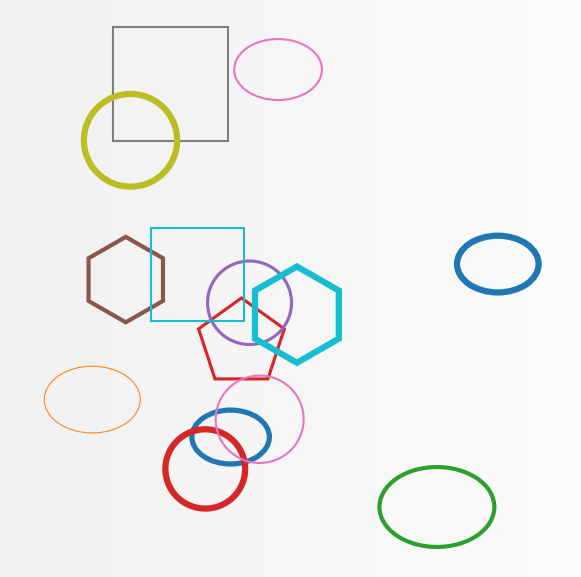[{"shape": "oval", "thickness": 2.5, "radius": 0.33, "center": [0.397, 0.242]}, {"shape": "oval", "thickness": 3, "radius": 0.35, "center": [0.856, 0.542]}, {"shape": "oval", "thickness": 0.5, "radius": 0.41, "center": [0.159, 0.307]}, {"shape": "oval", "thickness": 2, "radius": 0.49, "center": [0.752, 0.121]}, {"shape": "pentagon", "thickness": 1.5, "radius": 0.39, "center": [0.415, 0.406]}, {"shape": "circle", "thickness": 3, "radius": 0.34, "center": [0.353, 0.187]}, {"shape": "circle", "thickness": 1.5, "radius": 0.36, "center": [0.429, 0.475]}, {"shape": "hexagon", "thickness": 2, "radius": 0.37, "center": [0.216, 0.515]}, {"shape": "oval", "thickness": 1, "radius": 0.38, "center": [0.478, 0.879]}, {"shape": "circle", "thickness": 1, "radius": 0.38, "center": [0.447, 0.273]}, {"shape": "square", "thickness": 1, "radius": 0.49, "center": [0.293, 0.854]}, {"shape": "circle", "thickness": 3, "radius": 0.4, "center": [0.225, 0.756]}, {"shape": "square", "thickness": 1, "radius": 0.4, "center": [0.34, 0.524]}, {"shape": "hexagon", "thickness": 3, "radius": 0.42, "center": [0.511, 0.454]}]